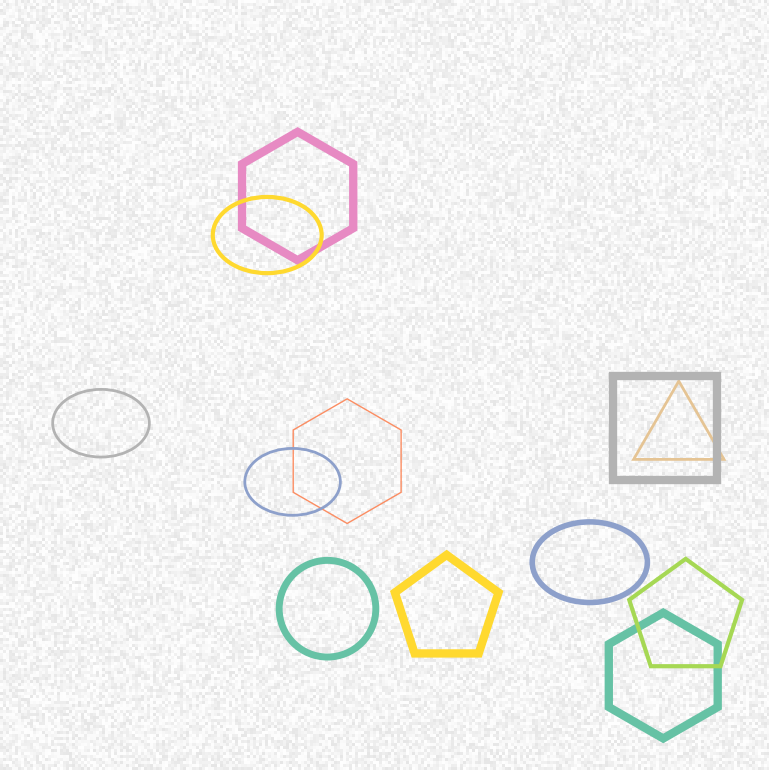[{"shape": "circle", "thickness": 2.5, "radius": 0.31, "center": [0.425, 0.209]}, {"shape": "hexagon", "thickness": 3, "radius": 0.41, "center": [0.861, 0.123]}, {"shape": "hexagon", "thickness": 0.5, "radius": 0.4, "center": [0.451, 0.401]}, {"shape": "oval", "thickness": 2, "radius": 0.37, "center": [0.766, 0.27]}, {"shape": "oval", "thickness": 1, "radius": 0.31, "center": [0.38, 0.374]}, {"shape": "hexagon", "thickness": 3, "radius": 0.42, "center": [0.387, 0.745]}, {"shape": "pentagon", "thickness": 1.5, "radius": 0.39, "center": [0.89, 0.197]}, {"shape": "pentagon", "thickness": 3, "radius": 0.35, "center": [0.58, 0.209]}, {"shape": "oval", "thickness": 1.5, "radius": 0.35, "center": [0.347, 0.695]}, {"shape": "triangle", "thickness": 1, "radius": 0.34, "center": [0.882, 0.437]}, {"shape": "square", "thickness": 3, "radius": 0.34, "center": [0.863, 0.444]}, {"shape": "oval", "thickness": 1, "radius": 0.31, "center": [0.131, 0.45]}]